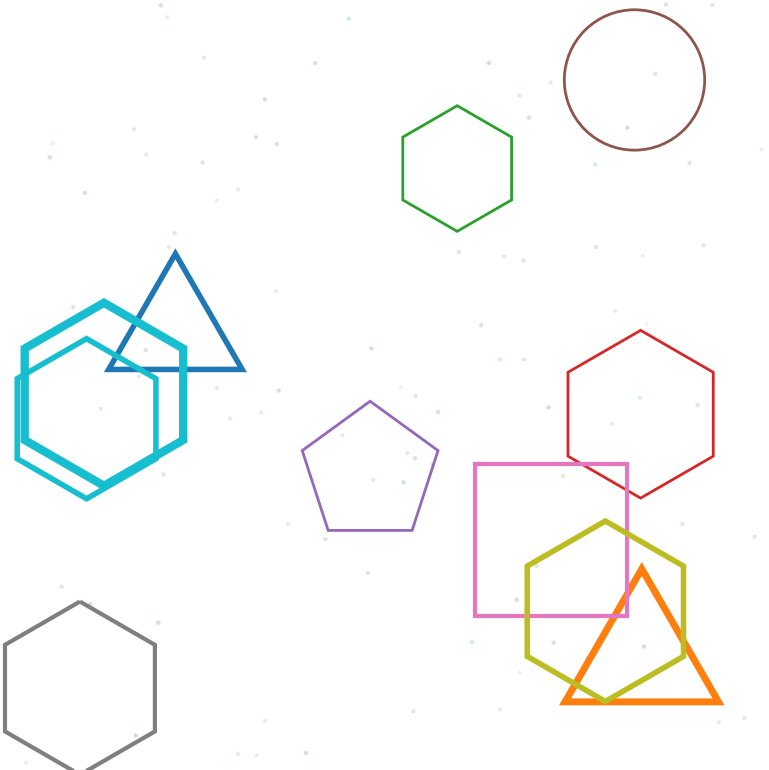[{"shape": "triangle", "thickness": 2, "radius": 0.5, "center": [0.228, 0.57]}, {"shape": "triangle", "thickness": 2.5, "radius": 0.58, "center": [0.833, 0.146]}, {"shape": "hexagon", "thickness": 1, "radius": 0.41, "center": [0.594, 0.781]}, {"shape": "hexagon", "thickness": 1, "radius": 0.54, "center": [0.832, 0.462]}, {"shape": "pentagon", "thickness": 1, "radius": 0.46, "center": [0.481, 0.386]}, {"shape": "circle", "thickness": 1, "radius": 0.46, "center": [0.824, 0.896]}, {"shape": "square", "thickness": 1.5, "radius": 0.49, "center": [0.715, 0.298]}, {"shape": "hexagon", "thickness": 1.5, "radius": 0.56, "center": [0.104, 0.106]}, {"shape": "hexagon", "thickness": 2, "radius": 0.59, "center": [0.786, 0.206]}, {"shape": "hexagon", "thickness": 3, "radius": 0.59, "center": [0.135, 0.488]}, {"shape": "hexagon", "thickness": 2, "radius": 0.52, "center": [0.112, 0.456]}]